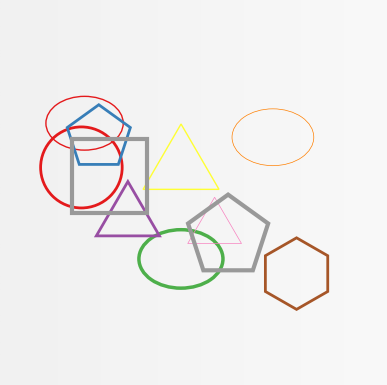[{"shape": "circle", "thickness": 2, "radius": 0.53, "center": [0.21, 0.565]}, {"shape": "oval", "thickness": 1, "radius": 0.5, "center": [0.218, 0.68]}, {"shape": "pentagon", "thickness": 2, "radius": 0.43, "center": [0.255, 0.642]}, {"shape": "oval", "thickness": 2.5, "radius": 0.54, "center": [0.467, 0.327]}, {"shape": "triangle", "thickness": 2, "radius": 0.47, "center": [0.33, 0.434]}, {"shape": "oval", "thickness": 0.5, "radius": 0.53, "center": [0.704, 0.643]}, {"shape": "triangle", "thickness": 1, "radius": 0.57, "center": [0.467, 0.565]}, {"shape": "hexagon", "thickness": 2, "radius": 0.46, "center": [0.765, 0.289]}, {"shape": "triangle", "thickness": 0.5, "radius": 0.4, "center": [0.554, 0.407]}, {"shape": "pentagon", "thickness": 3, "radius": 0.54, "center": [0.589, 0.386]}, {"shape": "square", "thickness": 3, "radius": 0.48, "center": [0.282, 0.543]}]